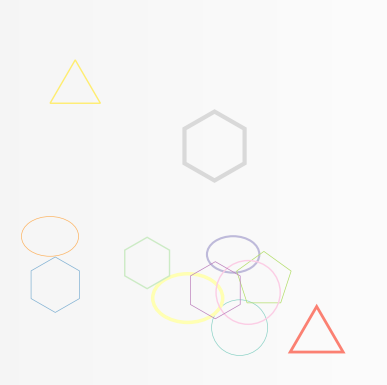[{"shape": "circle", "thickness": 0.5, "radius": 0.36, "center": [0.618, 0.149]}, {"shape": "oval", "thickness": 2.5, "radius": 0.45, "center": [0.484, 0.226]}, {"shape": "oval", "thickness": 1.5, "radius": 0.34, "center": [0.602, 0.339]}, {"shape": "triangle", "thickness": 2, "radius": 0.39, "center": [0.817, 0.125]}, {"shape": "hexagon", "thickness": 0.5, "radius": 0.36, "center": [0.143, 0.26]}, {"shape": "oval", "thickness": 0.5, "radius": 0.37, "center": [0.129, 0.386]}, {"shape": "pentagon", "thickness": 0.5, "radius": 0.37, "center": [0.681, 0.273]}, {"shape": "circle", "thickness": 1, "radius": 0.41, "center": [0.64, 0.24]}, {"shape": "hexagon", "thickness": 3, "radius": 0.45, "center": [0.554, 0.621]}, {"shape": "hexagon", "thickness": 0.5, "radius": 0.37, "center": [0.556, 0.246]}, {"shape": "hexagon", "thickness": 1, "radius": 0.33, "center": [0.38, 0.317]}, {"shape": "triangle", "thickness": 1, "radius": 0.37, "center": [0.194, 0.769]}]